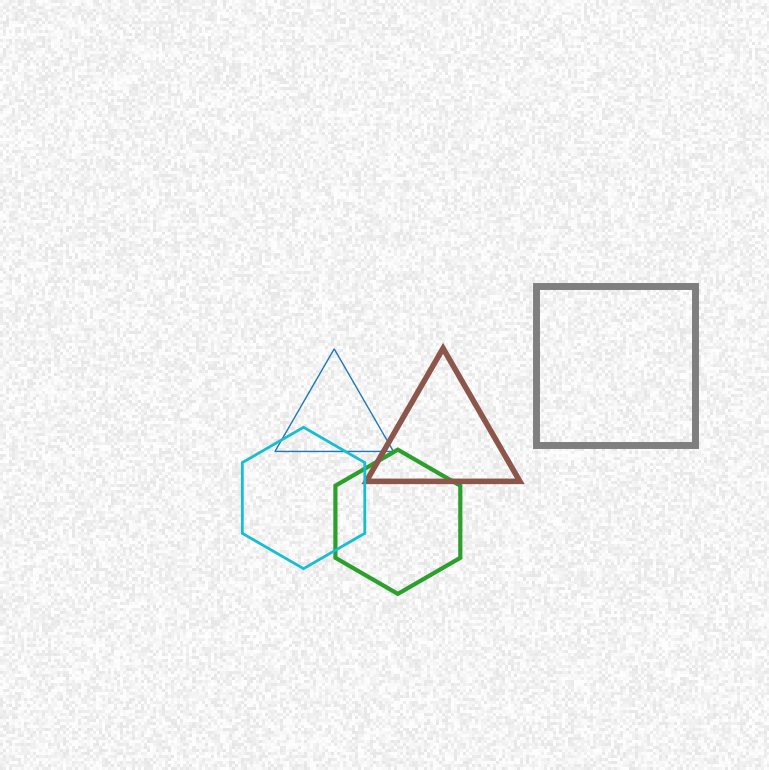[{"shape": "triangle", "thickness": 0.5, "radius": 0.44, "center": [0.434, 0.458]}, {"shape": "hexagon", "thickness": 1.5, "radius": 0.47, "center": [0.517, 0.322]}, {"shape": "triangle", "thickness": 2, "radius": 0.58, "center": [0.575, 0.432]}, {"shape": "square", "thickness": 2.5, "radius": 0.51, "center": [0.799, 0.525]}, {"shape": "hexagon", "thickness": 1, "radius": 0.46, "center": [0.394, 0.353]}]